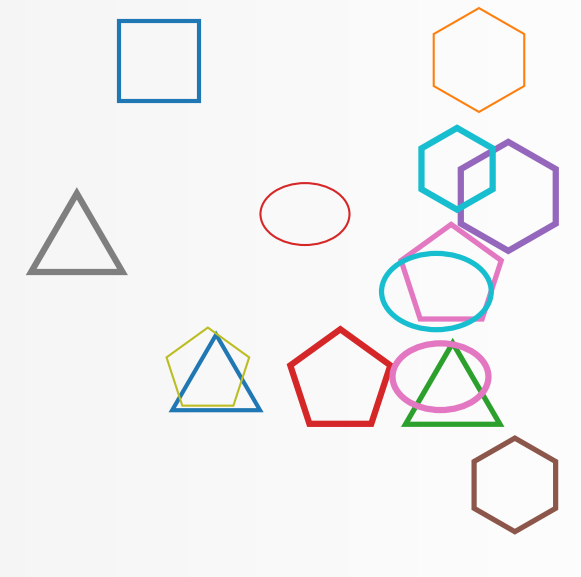[{"shape": "triangle", "thickness": 2, "radius": 0.44, "center": [0.372, 0.332]}, {"shape": "square", "thickness": 2, "radius": 0.34, "center": [0.274, 0.894]}, {"shape": "hexagon", "thickness": 1, "radius": 0.45, "center": [0.824, 0.895]}, {"shape": "triangle", "thickness": 2.5, "radius": 0.47, "center": [0.779, 0.311]}, {"shape": "oval", "thickness": 1, "radius": 0.38, "center": [0.525, 0.628]}, {"shape": "pentagon", "thickness": 3, "radius": 0.45, "center": [0.586, 0.338]}, {"shape": "hexagon", "thickness": 3, "radius": 0.47, "center": [0.874, 0.659]}, {"shape": "hexagon", "thickness": 2.5, "radius": 0.41, "center": [0.886, 0.159]}, {"shape": "oval", "thickness": 3, "radius": 0.41, "center": [0.758, 0.347]}, {"shape": "pentagon", "thickness": 2.5, "radius": 0.45, "center": [0.776, 0.52]}, {"shape": "triangle", "thickness": 3, "radius": 0.45, "center": [0.132, 0.574]}, {"shape": "pentagon", "thickness": 1, "radius": 0.37, "center": [0.358, 0.357]}, {"shape": "oval", "thickness": 2.5, "radius": 0.47, "center": [0.751, 0.494]}, {"shape": "hexagon", "thickness": 3, "radius": 0.35, "center": [0.786, 0.707]}]